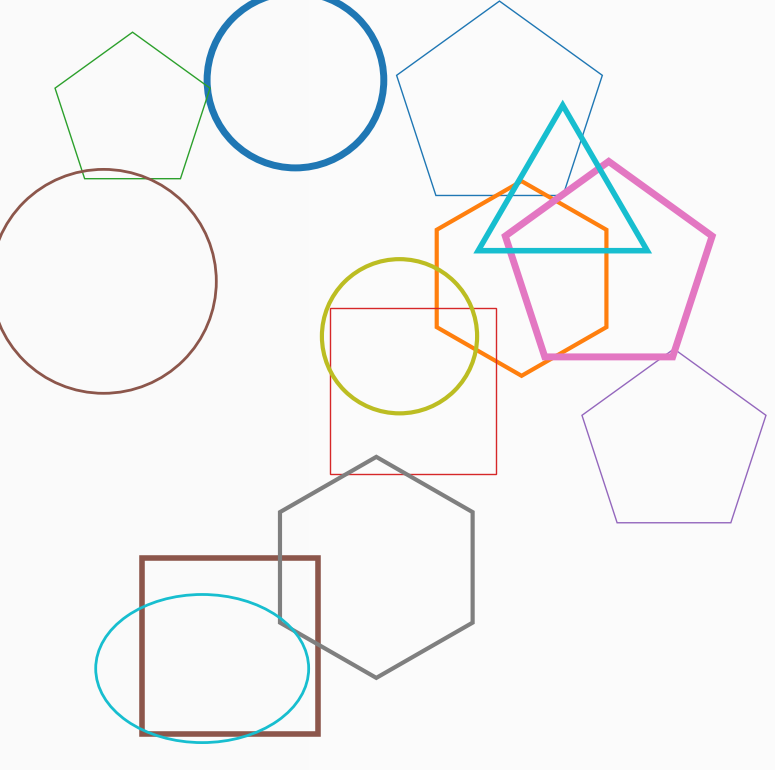[{"shape": "pentagon", "thickness": 0.5, "radius": 0.7, "center": [0.644, 0.859]}, {"shape": "circle", "thickness": 2.5, "radius": 0.57, "center": [0.381, 0.896]}, {"shape": "hexagon", "thickness": 1.5, "radius": 0.63, "center": [0.673, 0.638]}, {"shape": "pentagon", "thickness": 0.5, "radius": 0.53, "center": [0.171, 0.853]}, {"shape": "square", "thickness": 0.5, "radius": 0.54, "center": [0.533, 0.492]}, {"shape": "pentagon", "thickness": 0.5, "radius": 0.62, "center": [0.87, 0.422]}, {"shape": "circle", "thickness": 1, "radius": 0.73, "center": [0.134, 0.635]}, {"shape": "square", "thickness": 2, "radius": 0.57, "center": [0.297, 0.161]}, {"shape": "pentagon", "thickness": 2.5, "radius": 0.7, "center": [0.785, 0.65]}, {"shape": "hexagon", "thickness": 1.5, "radius": 0.72, "center": [0.486, 0.263]}, {"shape": "circle", "thickness": 1.5, "radius": 0.5, "center": [0.515, 0.563]}, {"shape": "oval", "thickness": 1, "radius": 0.69, "center": [0.261, 0.132]}, {"shape": "triangle", "thickness": 2, "radius": 0.63, "center": [0.726, 0.737]}]